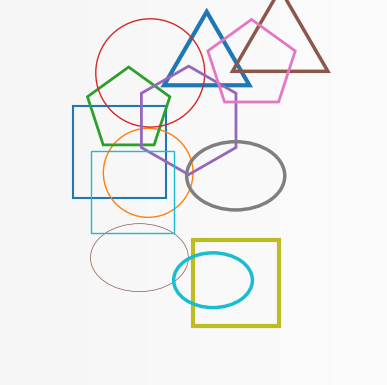[{"shape": "square", "thickness": 1.5, "radius": 0.6, "center": [0.309, 0.605]}, {"shape": "triangle", "thickness": 3, "radius": 0.64, "center": [0.533, 0.842]}, {"shape": "circle", "thickness": 1, "radius": 0.58, "center": [0.382, 0.551]}, {"shape": "pentagon", "thickness": 2, "radius": 0.56, "center": [0.332, 0.714]}, {"shape": "circle", "thickness": 1, "radius": 0.7, "center": [0.388, 0.811]}, {"shape": "hexagon", "thickness": 2, "radius": 0.7, "center": [0.487, 0.687]}, {"shape": "triangle", "thickness": 2.5, "radius": 0.71, "center": [0.723, 0.886]}, {"shape": "oval", "thickness": 0.5, "radius": 0.63, "center": [0.36, 0.331]}, {"shape": "pentagon", "thickness": 2, "radius": 0.59, "center": [0.649, 0.831]}, {"shape": "oval", "thickness": 2.5, "radius": 0.63, "center": [0.608, 0.543]}, {"shape": "square", "thickness": 3, "radius": 0.55, "center": [0.61, 0.265]}, {"shape": "oval", "thickness": 2.5, "radius": 0.51, "center": [0.55, 0.272]}, {"shape": "square", "thickness": 1, "radius": 0.53, "center": [0.341, 0.501]}]